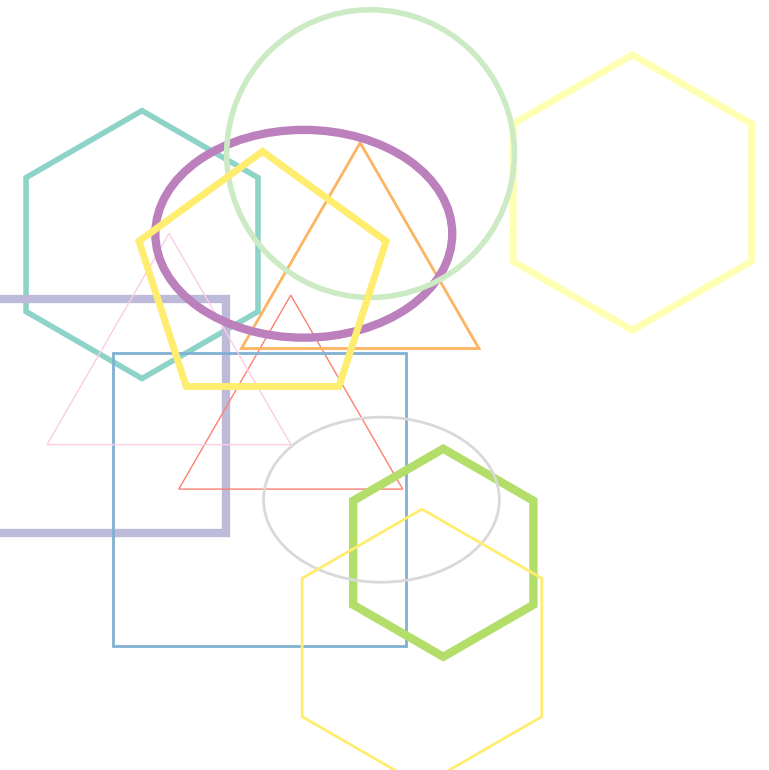[{"shape": "hexagon", "thickness": 2, "radius": 0.87, "center": [0.184, 0.682]}, {"shape": "hexagon", "thickness": 2.5, "radius": 0.89, "center": [0.821, 0.75]}, {"shape": "square", "thickness": 3, "radius": 0.76, "center": [0.142, 0.46]}, {"shape": "triangle", "thickness": 0.5, "radius": 0.84, "center": [0.378, 0.449]}, {"shape": "square", "thickness": 1, "radius": 0.95, "center": [0.337, 0.351]}, {"shape": "triangle", "thickness": 1, "radius": 0.89, "center": [0.468, 0.636]}, {"shape": "hexagon", "thickness": 3, "radius": 0.68, "center": [0.576, 0.282]}, {"shape": "triangle", "thickness": 0.5, "radius": 0.91, "center": [0.219, 0.514]}, {"shape": "oval", "thickness": 1, "radius": 0.77, "center": [0.495, 0.351]}, {"shape": "oval", "thickness": 3, "radius": 0.96, "center": [0.395, 0.696]}, {"shape": "circle", "thickness": 2, "radius": 0.93, "center": [0.481, 0.801]}, {"shape": "pentagon", "thickness": 2.5, "radius": 0.84, "center": [0.341, 0.635]}, {"shape": "hexagon", "thickness": 1, "radius": 0.9, "center": [0.548, 0.159]}]